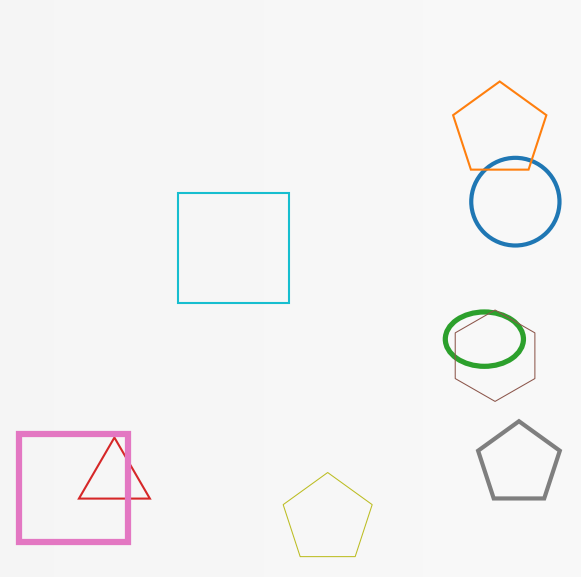[{"shape": "circle", "thickness": 2, "radius": 0.38, "center": [0.887, 0.65]}, {"shape": "pentagon", "thickness": 1, "radius": 0.42, "center": [0.86, 0.774]}, {"shape": "oval", "thickness": 2.5, "radius": 0.34, "center": [0.833, 0.412]}, {"shape": "triangle", "thickness": 1, "radius": 0.35, "center": [0.197, 0.171]}, {"shape": "hexagon", "thickness": 0.5, "radius": 0.4, "center": [0.852, 0.383]}, {"shape": "square", "thickness": 3, "radius": 0.47, "center": [0.127, 0.154]}, {"shape": "pentagon", "thickness": 2, "radius": 0.37, "center": [0.893, 0.196]}, {"shape": "pentagon", "thickness": 0.5, "radius": 0.4, "center": [0.564, 0.1]}, {"shape": "square", "thickness": 1, "radius": 0.48, "center": [0.402, 0.57]}]